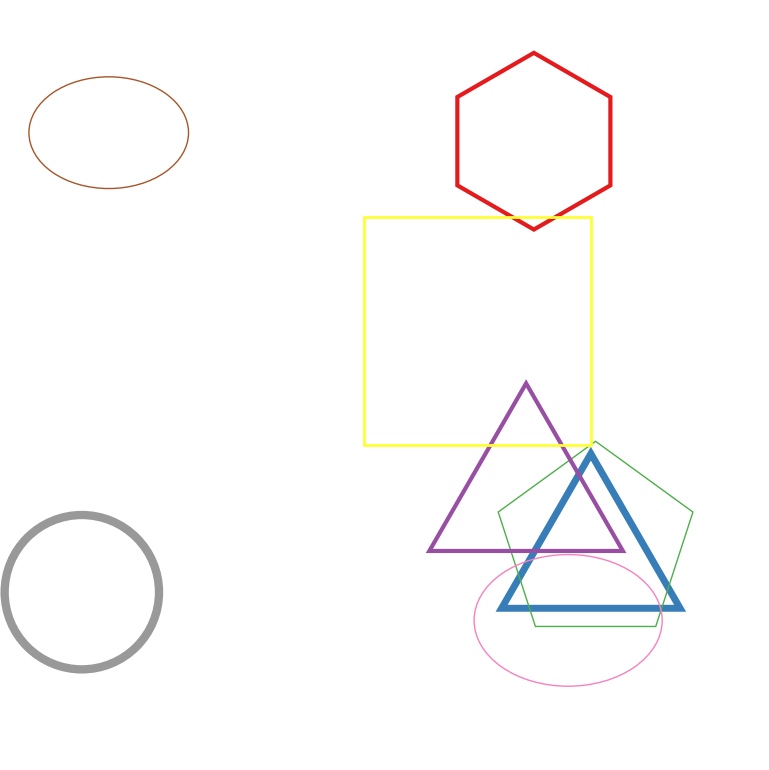[{"shape": "hexagon", "thickness": 1.5, "radius": 0.57, "center": [0.693, 0.817]}, {"shape": "triangle", "thickness": 2.5, "radius": 0.67, "center": [0.767, 0.277]}, {"shape": "pentagon", "thickness": 0.5, "radius": 0.66, "center": [0.773, 0.294]}, {"shape": "triangle", "thickness": 1.5, "radius": 0.73, "center": [0.683, 0.357]}, {"shape": "square", "thickness": 1, "radius": 0.74, "center": [0.62, 0.57]}, {"shape": "oval", "thickness": 0.5, "radius": 0.52, "center": [0.141, 0.828]}, {"shape": "oval", "thickness": 0.5, "radius": 0.61, "center": [0.738, 0.194]}, {"shape": "circle", "thickness": 3, "radius": 0.5, "center": [0.106, 0.231]}]